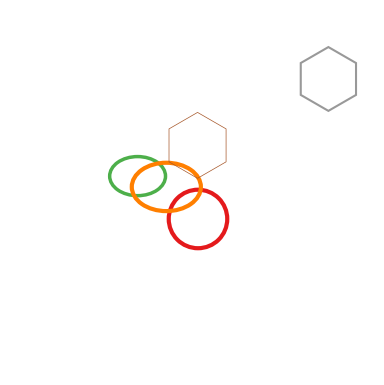[{"shape": "circle", "thickness": 3, "radius": 0.38, "center": [0.514, 0.431]}, {"shape": "oval", "thickness": 2.5, "radius": 0.36, "center": [0.357, 0.543]}, {"shape": "oval", "thickness": 3, "radius": 0.45, "center": [0.432, 0.514]}, {"shape": "hexagon", "thickness": 0.5, "radius": 0.43, "center": [0.513, 0.622]}, {"shape": "hexagon", "thickness": 1.5, "radius": 0.41, "center": [0.853, 0.795]}]